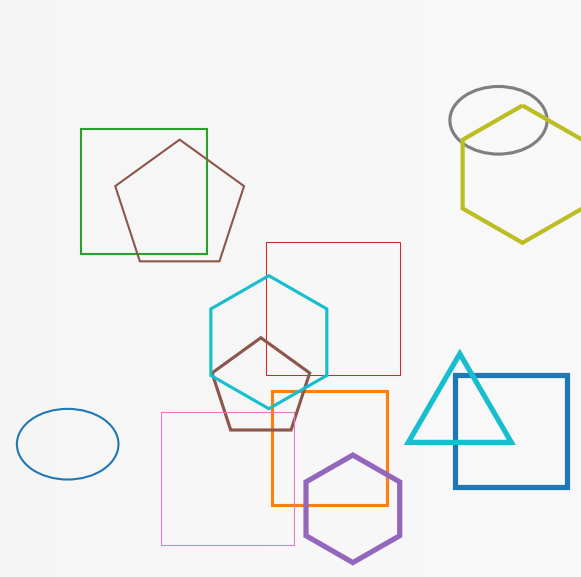[{"shape": "oval", "thickness": 1, "radius": 0.44, "center": [0.116, 0.23]}, {"shape": "square", "thickness": 2.5, "radius": 0.48, "center": [0.879, 0.253]}, {"shape": "square", "thickness": 1.5, "radius": 0.49, "center": [0.567, 0.223]}, {"shape": "square", "thickness": 1, "radius": 0.54, "center": [0.247, 0.668]}, {"shape": "square", "thickness": 0.5, "radius": 0.58, "center": [0.573, 0.465]}, {"shape": "hexagon", "thickness": 2.5, "radius": 0.47, "center": [0.607, 0.118]}, {"shape": "pentagon", "thickness": 1.5, "radius": 0.44, "center": [0.449, 0.326]}, {"shape": "pentagon", "thickness": 1, "radius": 0.58, "center": [0.309, 0.641]}, {"shape": "square", "thickness": 0.5, "radius": 0.57, "center": [0.391, 0.171]}, {"shape": "oval", "thickness": 1.5, "radius": 0.42, "center": [0.858, 0.791]}, {"shape": "hexagon", "thickness": 2, "radius": 0.59, "center": [0.899, 0.698]}, {"shape": "hexagon", "thickness": 1.5, "radius": 0.58, "center": [0.463, 0.407]}, {"shape": "triangle", "thickness": 2.5, "radius": 0.51, "center": [0.791, 0.284]}]